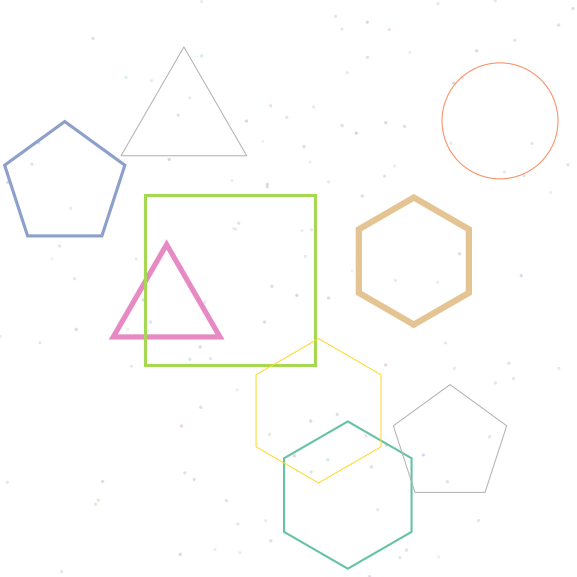[{"shape": "hexagon", "thickness": 1, "radius": 0.64, "center": [0.602, 0.142]}, {"shape": "circle", "thickness": 0.5, "radius": 0.5, "center": [0.866, 0.79]}, {"shape": "pentagon", "thickness": 1.5, "radius": 0.55, "center": [0.112, 0.679]}, {"shape": "triangle", "thickness": 2.5, "radius": 0.53, "center": [0.288, 0.469]}, {"shape": "square", "thickness": 1.5, "radius": 0.74, "center": [0.399, 0.514]}, {"shape": "hexagon", "thickness": 0.5, "radius": 0.62, "center": [0.552, 0.288]}, {"shape": "hexagon", "thickness": 3, "radius": 0.55, "center": [0.717, 0.547]}, {"shape": "triangle", "thickness": 0.5, "radius": 0.63, "center": [0.318, 0.792]}, {"shape": "pentagon", "thickness": 0.5, "radius": 0.52, "center": [0.779, 0.23]}]